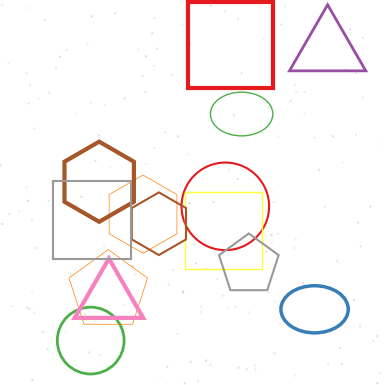[{"shape": "circle", "thickness": 1.5, "radius": 0.57, "center": [0.585, 0.464]}, {"shape": "square", "thickness": 3, "radius": 0.56, "center": [0.599, 0.884]}, {"shape": "oval", "thickness": 2.5, "radius": 0.44, "center": [0.817, 0.197]}, {"shape": "circle", "thickness": 2, "radius": 0.43, "center": [0.236, 0.115]}, {"shape": "oval", "thickness": 1, "radius": 0.41, "center": [0.628, 0.704]}, {"shape": "triangle", "thickness": 2, "radius": 0.57, "center": [0.851, 0.873]}, {"shape": "hexagon", "thickness": 0.5, "radius": 0.51, "center": [0.372, 0.444]}, {"shape": "pentagon", "thickness": 0.5, "radius": 0.54, "center": [0.281, 0.245]}, {"shape": "square", "thickness": 1, "radius": 0.5, "center": [0.581, 0.401]}, {"shape": "hexagon", "thickness": 1.5, "radius": 0.41, "center": [0.413, 0.419]}, {"shape": "hexagon", "thickness": 3, "radius": 0.52, "center": [0.258, 0.528]}, {"shape": "triangle", "thickness": 3, "radius": 0.51, "center": [0.283, 0.226]}, {"shape": "square", "thickness": 1.5, "radius": 0.5, "center": [0.238, 0.428]}, {"shape": "pentagon", "thickness": 1.5, "radius": 0.41, "center": [0.646, 0.312]}]